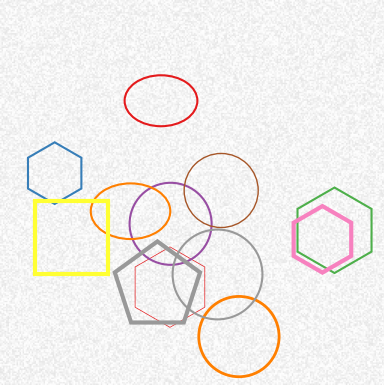[{"shape": "hexagon", "thickness": 0.5, "radius": 0.52, "center": [0.441, 0.254]}, {"shape": "oval", "thickness": 1.5, "radius": 0.47, "center": [0.418, 0.738]}, {"shape": "hexagon", "thickness": 1.5, "radius": 0.4, "center": [0.142, 0.55]}, {"shape": "hexagon", "thickness": 1.5, "radius": 0.56, "center": [0.869, 0.402]}, {"shape": "circle", "thickness": 1.5, "radius": 0.53, "center": [0.443, 0.419]}, {"shape": "circle", "thickness": 2, "radius": 0.52, "center": [0.621, 0.126]}, {"shape": "oval", "thickness": 1.5, "radius": 0.52, "center": [0.339, 0.451]}, {"shape": "square", "thickness": 3, "radius": 0.48, "center": [0.185, 0.383]}, {"shape": "circle", "thickness": 1, "radius": 0.48, "center": [0.575, 0.505]}, {"shape": "hexagon", "thickness": 3, "radius": 0.43, "center": [0.837, 0.378]}, {"shape": "pentagon", "thickness": 3, "radius": 0.58, "center": [0.409, 0.256]}, {"shape": "circle", "thickness": 1.5, "radius": 0.58, "center": [0.565, 0.287]}]